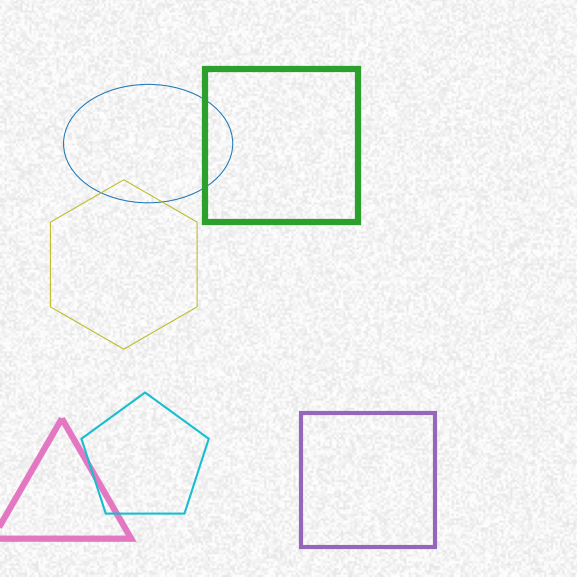[{"shape": "oval", "thickness": 0.5, "radius": 0.73, "center": [0.257, 0.75]}, {"shape": "square", "thickness": 3, "radius": 0.66, "center": [0.487, 0.747]}, {"shape": "square", "thickness": 2, "radius": 0.58, "center": [0.636, 0.167]}, {"shape": "triangle", "thickness": 3, "radius": 0.69, "center": [0.107, 0.136]}, {"shape": "hexagon", "thickness": 0.5, "radius": 0.73, "center": [0.214, 0.541]}, {"shape": "pentagon", "thickness": 1, "radius": 0.58, "center": [0.251, 0.204]}]